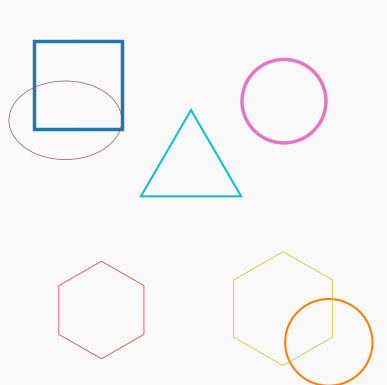[{"shape": "square", "thickness": 2.5, "radius": 0.57, "center": [0.201, 0.779]}, {"shape": "circle", "thickness": 1.5, "radius": 0.56, "center": [0.849, 0.111]}, {"shape": "hexagon", "thickness": 0.5, "radius": 0.63, "center": [0.262, 0.195]}, {"shape": "oval", "thickness": 0.5, "radius": 0.73, "center": [0.169, 0.688]}, {"shape": "circle", "thickness": 2.5, "radius": 0.54, "center": [0.733, 0.737]}, {"shape": "hexagon", "thickness": 0.5, "radius": 0.74, "center": [0.73, 0.198]}, {"shape": "triangle", "thickness": 1.5, "radius": 0.75, "center": [0.493, 0.565]}]